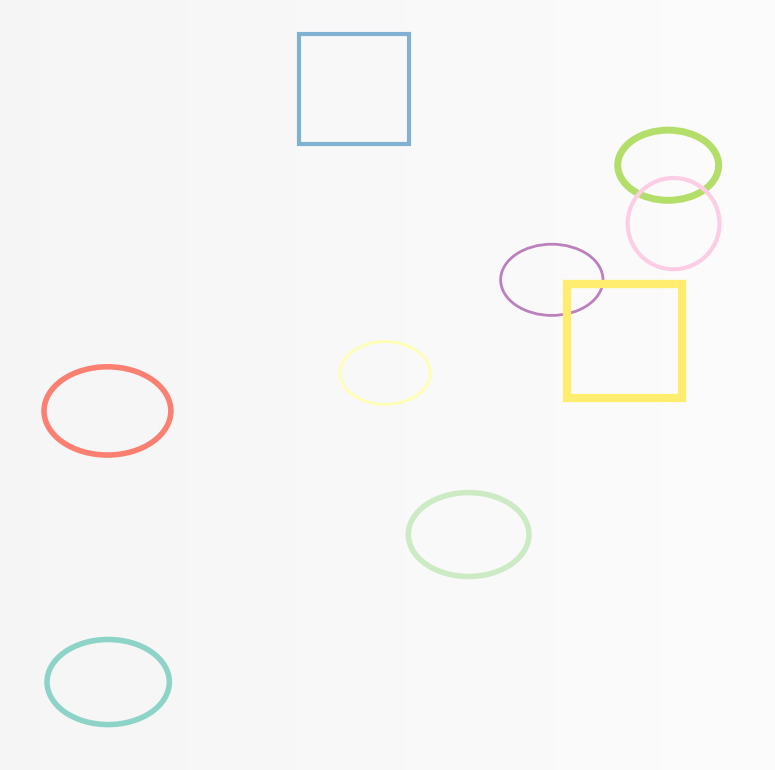[{"shape": "oval", "thickness": 2, "radius": 0.39, "center": [0.14, 0.114]}, {"shape": "oval", "thickness": 1, "radius": 0.29, "center": [0.497, 0.516]}, {"shape": "oval", "thickness": 2, "radius": 0.41, "center": [0.139, 0.466]}, {"shape": "square", "thickness": 1.5, "radius": 0.36, "center": [0.457, 0.885]}, {"shape": "oval", "thickness": 2.5, "radius": 0.33, "center": [0.862, 0.785]}, {"shape": "circle", "thickness": 1.5, "radius": 0.3, "center": [0.869, 0.71]}, {"shape": "oval", "thickness": 1, "radius": 0.33, "center": [0.712, 0.637]}, {"shape": "oval", "thickness": 2, "radius": 0.39, "center": [0.605, 0.306]}, {"shape": "square", "thickness": 3, "radius": 0.37, "center": [0.806, 0.557]}]